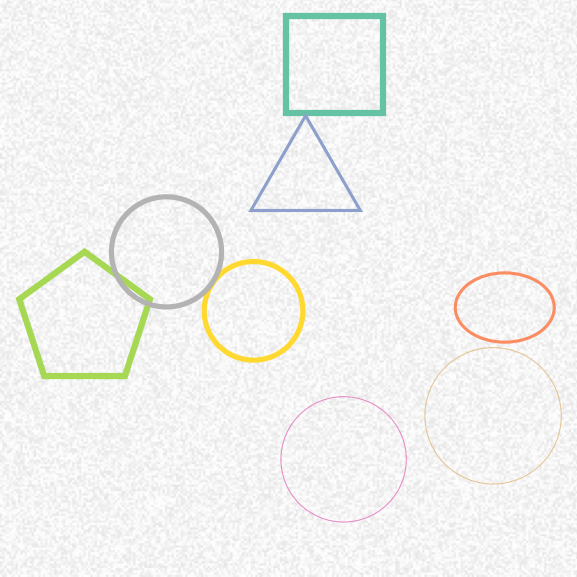[{"shape": "square", "thickness": 3, "radius": 0.42, "center": [0.579, 0.887]}, {"shape": "oval", "thickness": 1.5, "radius": 0.43, "center": [0.874, 0.467]}, {"shape": "triangle", "thickness": 1.5, "radius": 0.55, "center": [0.529, 0.689]}, {"shape": "circle", "thickness": 0.5, "radius": 0.54, "center": [0.595, 0.204]}, {"shape": "pentagon", "thickness": 3, "radius": 0.59, "center": [0.146, 0.444]}, {"shape": "circle", "thickness": 2.5, "radius": 0.43, "center": [0.439, 0.461]}, {"shape": "circle", "thickness": 0.5, "radius": 0.59, "center": [0.854, 0.279]}, {"shape": "circle", "thickness": 2.5, "radius": 0.48, "center": [0.288, 0.563]}]